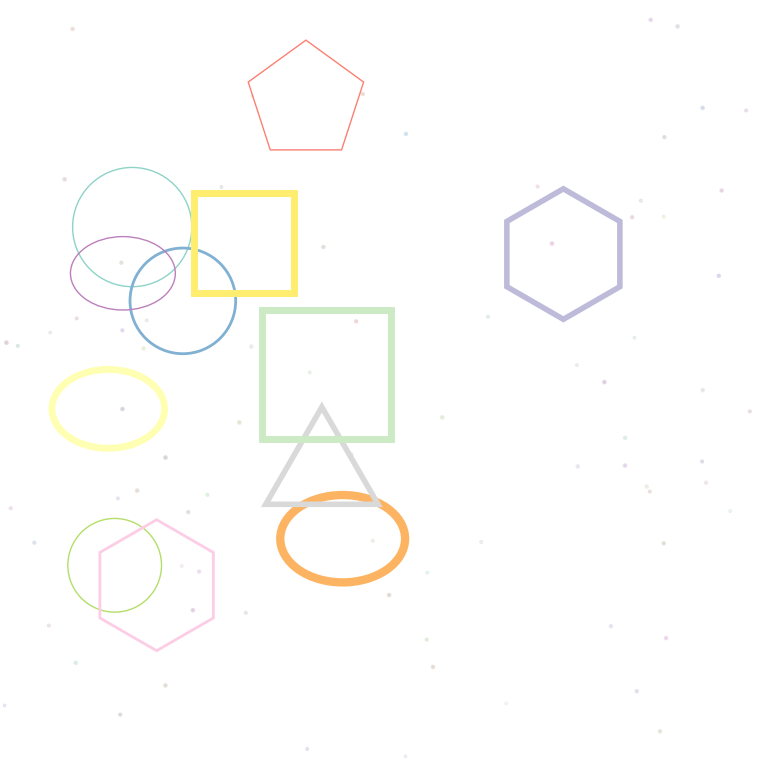[{"shape": "circle", "thickness": 0.5, "radius": 0.39, "center": [0.172, 0.705]}, {"shape": "oval", "thickness": 2.5, "radius": 0.37, "center": [0.141, 0.469]}, {"shape": "hexagon", "thickness": 2, "radius": 0.42, "center": [0.732, 0.67]}, {"shape": "pentagon", "thickness": 0.5, "radius": 0.39, "center": [0.397, 0.869]}, {"shape": "circle", "thickness": 1, "radius": 0.34, "center": [0.237, 0.609]}, {"shape": "oval", "thickness": 3, "radius": 0.41, "center": [0.445, 0.3]}, {"shape": "circle", "thickness": 0.5, "radius": 0.3, "center": [0.149, 0.266]}, {"shape": "hexagon", "thickness": 1, "radius": 0.43, "center": [0.203, 0.24]}, {"shape": "triangle", "thickness": 2, "radius": 0.42, "center": [0.418, 0.387]}, {"shape": "oval", "thickness": 0.5, "radius": 0.34, "center": [0.16, 0.645]}, {"shape": "square", "thickness": 2.5, "radius": 0.42, "center": [0.424, 0.513]}, {"shape": "square", "thickness": 2.5, "radius": 0.33, "center": [0.317, 0.684]}]